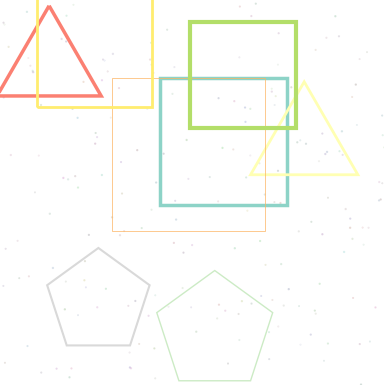[{"shape": "square", "thickness": 2.5, "radius": 0.83, "center": [0.581, 0.632]}, {"shape": "triangle", "thickness": 2, "radius": 0.8, "center": [0.79, 0.627]}, {"shape": "triangle", "thickness": 2.5, "radius": 0.78, "center": [0.128, 0.829]}, {"shape": "square", "thickness": 0.5, "radius": 0.99, "center": [0.49, 0.598]}, {"shape": "square", "thickness": 3, "radius": 0.68, "center": [0.631, 0.805]}, {"shape": "pentagon", "thickness": 1.5, "radius": 0.7, "center": [0.256, 0.216]}, {"shape": "pentagon", "thickness": 1, "radius": 0.79, "center": [0.558, 0.139]}, {"shape": "square", "thickness": 2, "radius": 0.75, "center": [0.245, 0.872]}]